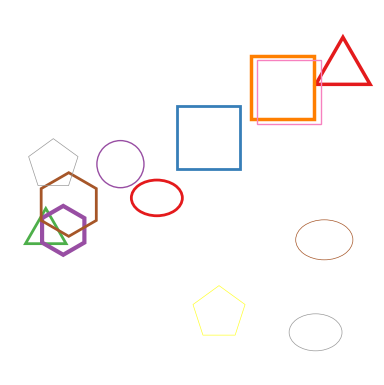[{"shape": "oval", "thickness": 2, "radius": 0.33, "center": [0.407, 0.486]}, {"shape": "triangle", "thickness": 2.5, "radius": 0.41, "center": [0.891, 0.822]}, {"shape": "square", "thickness": 2, "radius": 0.41, "center": [0.541, 0.644]}, {"shape": "triangle", "thickness": 2, "radius": 0.3, "center": [0.119, 0.398]}, {"shape": "circle", "thickness": 1, "radius": 0.31, "center": [0.313, 0.574]}, {"shape": "hexagon", "thickness": 3, "radius": 0.32, "center": [0.164, 0.402]}, {"shape": "square", "thickness": 2.5, "radius": 0.41, "center": [0.734, 0.772]}, {"shape": "pentagon", "thickness": 0.5, "radius": 0.36, "center": [0.569, 0.187]}, {"shape": "hexagon", "thickness": 2, "radius": 0.41, "center": [0.179, 0.469]}, {"shape": "oval", "thickness": 0.5, "radius": 0.37, "center": [0.842, 0.377]}, {"shape": "square", "thickness": 1, "radius": 0.41, "center": [0.75, 0.76]}, {"shape": "pentagon", "thickness": 0.5, "radius": 0.34, "center": [0.138, 0.572]}, {"shape": "oval", "thickness": 0.5, "radius": 0.34, "center": [0.82, 0.137]}]